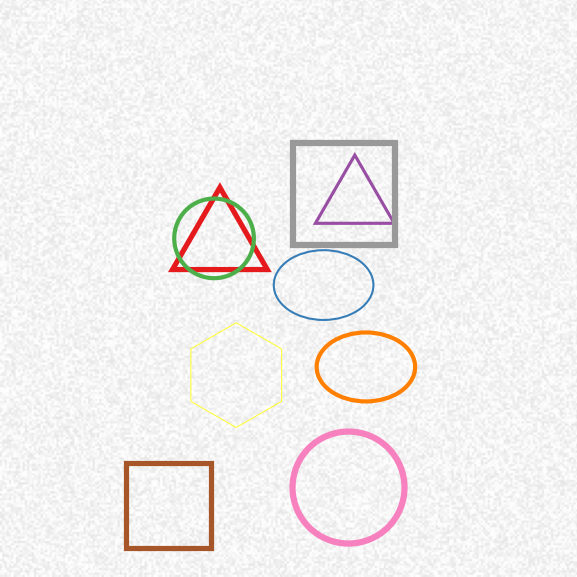[{"shape": "triangle", "thickness": 2.5, "radius": 0.47, "center": [0.381, 0.58]}, {"shape": "oval", "thickness": 1, "radius": 0.43, "center": [0.56, 0.506]}, {"shape": "circle", "thickness": 2, "radius": 0.34, "center": [0.371, 0.586]}, {"shape": "triangle", "thickness": 1.5, "radius": 0.39, "center": [0.614, 0.652]}, {"shape": "oval", "thickness": 2, "radius": 0.43, "center": [0.634, 0.364]}, {"shape": "hexagon", "thickness": 0.5, "radius": 0.45, "center": [0.409, 0.35]}, {"shape": "square", "thickness": 2.5, "radius": 0.37, "center": [0.292, 0.124]}, {"shape": "circle", "thickness": 3, "radius": 0.48, "center": [0.603, 0.155]}, {"shape": "square", "thickness": 3, "radius": 0.44, "center": [0.596, 0.663]}]